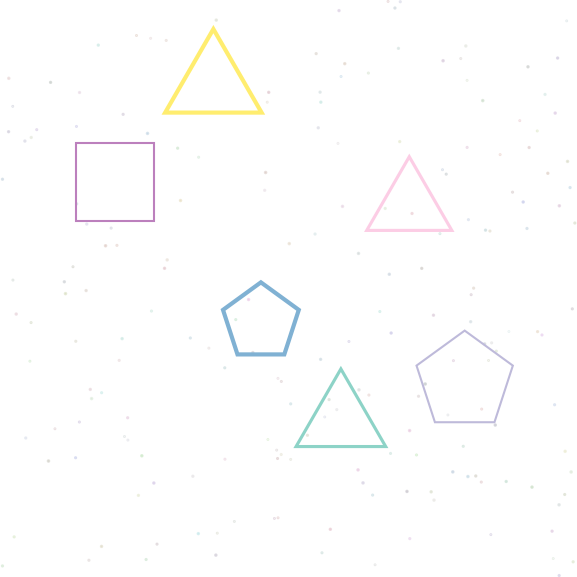[{"shape": "triangle", "thickness": 1.5, "radius": 0.45, "center": [0.59, 0.271]}, {"shape": "pentagon", "thickness": 1, "radius": 0.44, "center": [0.805, 0.339]}, {"shape": "pentagon", "thickness": 2, "radius": 0.34, "center": [0.452, 0.441]}, {"shape": "triangle", "thickness": 1.5, "radius": 0.43, "center": [0.709, 0.643]}, {"shape": "square", "thickness": 1, "radius": 0.34, "center": [0.199, 0.684]}, {"shape": "triangle", "thickness": 2, "radius": 0.48, "center": [0.369, 0.852]}]